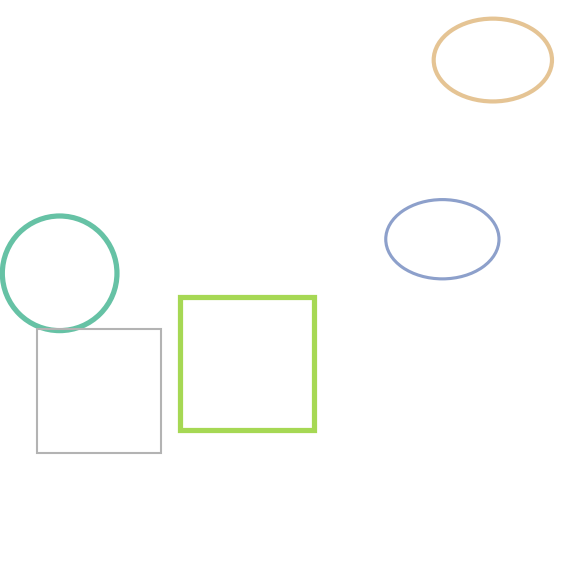[{"shape": "circle", "thickness": 2.5, "radius": 0.5, "center": [0.103, 0.526]}, {"shape": "oval", "thickness": 1.5, "radius": 0.49, "center": [0.766, 0.585]}, {"shape": "square", "thickness": 2.5, "radius": 0.58, "center": [0.428, 0.37]}, {"shape": "oval", "thickness": 2, "radius": 0.51, "center": [0.853, 0.895]}, {"shape": "square", "thickness": 1, "radius": 0.54, "center": [0.171, 0.322]}]